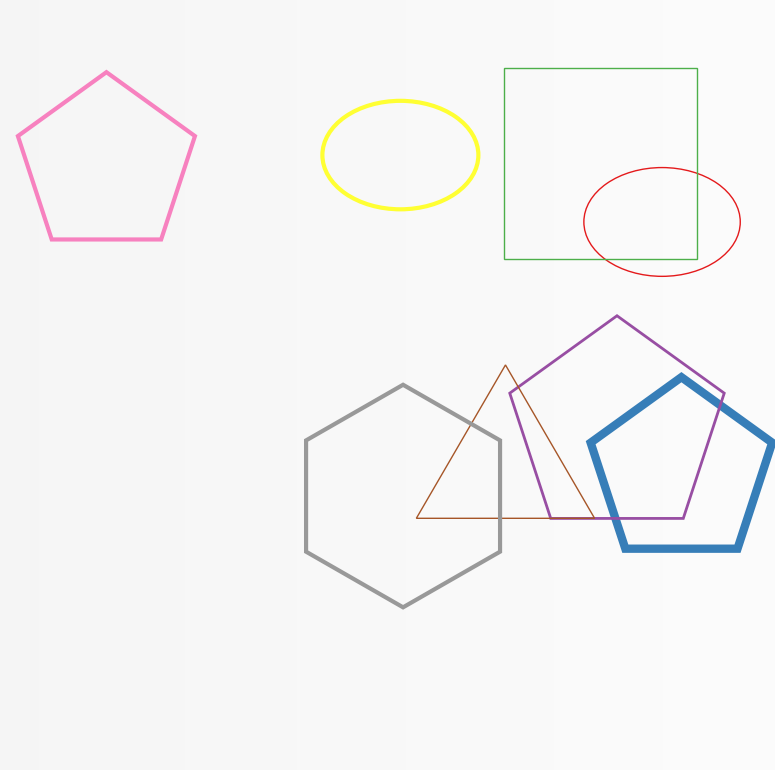[{"shape": "oval", "thickness": 0.5, "radius": 0.5, "center": [0.854, 0.712]}, {"shape": "pentagon", "thickness": 3, "radius": 0.62, "center": [0.879, 0.387]}, {"shape": "square", "thickness": 0.5, "radius": 0.62, "center": [0.775, 0.788]}, {"shape": "pentagon", "thickness": 1, "radius": 0.73, "center": [0.796, 0.444]}, {"shape": "oval", "thickness": 1.5, "radius": 0.5, "center": [0.517, 0.799]}, {"shape": "triangle", "thickness": 0.5, "radius": 0.66, "center": [0.652, 0.393]}, {"shape": "pentagon", "thickness": 1.5, "radius": 0.6, "center": [0.137, 0.786]}, {"shape": "hexagon", "thickness": 1.5, "radius": 0.72, "center": [0.52, 0.356]}]